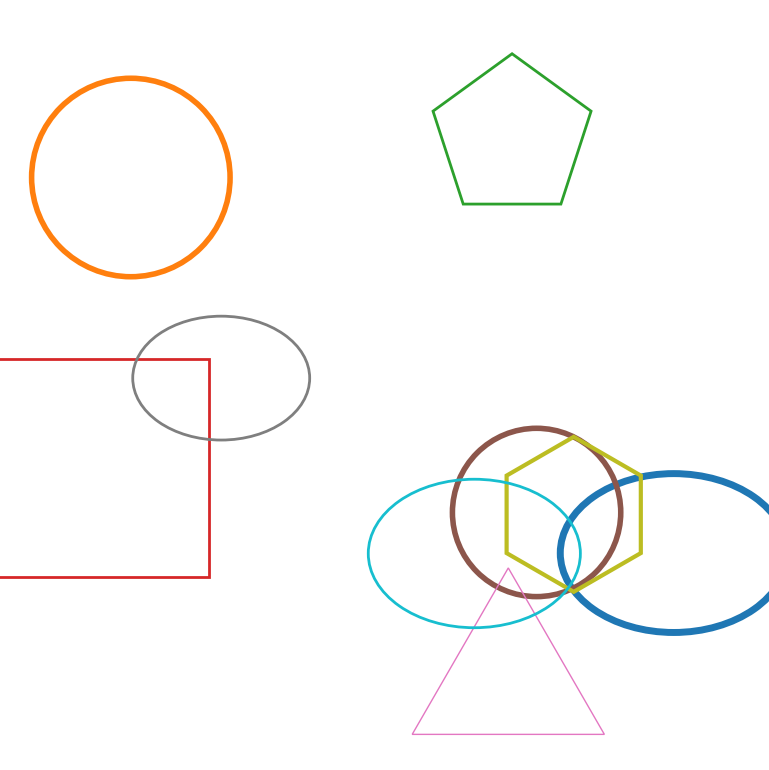[{"shape": "oval", "thickness": 2.5, "radius": 0.74, "center": [0.875, 0.282]}, {"shape": "circle", "thickness": 2, "radius": 0.64, "center": [0.17, 0.769]}, {"shape": "pentagon", "thickness": 1, "radius": 0.54, "center": [0.665, 0.822]}, {"shape": "square", "thickness": 1, "radius": 0.71, "center": [0.13, 0.392]}, {"shape": "circle", "thickness": 2, "radius": 0.55, "center": [0.697, 0.334]}, {"shape": "triangle", "thickness": 0.5, "radius": 0.72, "center": [0.66, 0.118]}, {"shape": "oval", "thickness": 1, "radius": 0.57, "center": [0.287, 0.509]}, {"shape": "hexagon", "thickness": 1.5, "radius": 0.5, "center": [0.745, 0.332]}, {"shape": "oval", "thickness": 1, "radius": 0.69, "center": [0.616, 0.281]}]